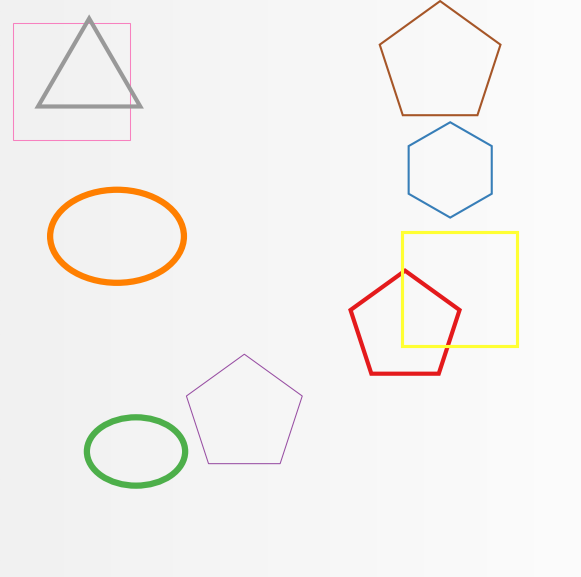[{"shape": "pentagon", "thickness": 2, "radius": 0.49, "center": [0.697, 0.432]}, {"shape": "hexagon", "thickness": 1, "radius": 0.41, "center": [0.775, 0.705]}, {"shape": "oval", "thickness": 3, "radius": 0.42, "center": [0.234, 0.217]}, {"shape": "pentagon", "thickness": 0.5, "radius": 0.52, "center": [0.42, 0.281]}, {"shape": "oval", "thickness": 3, "radius": 0.58, "center": [0.201, 0.59]}, {"shape": "square", "thickness": 1.5, "radius": 0.49, "center": [0.791, 0.499]}, {"shape": "pentagon", "thickness": 1, "radius": 0.55, "center": [0.757, 0.888]}, {"shape": "square", "thickness": 0.5, "radius": 0.51, "center": [0.123, 0.858]}, {"shape": "triangle", "thickness": 2, "radius": 0.51, "center": [0.153, 0.866]}]